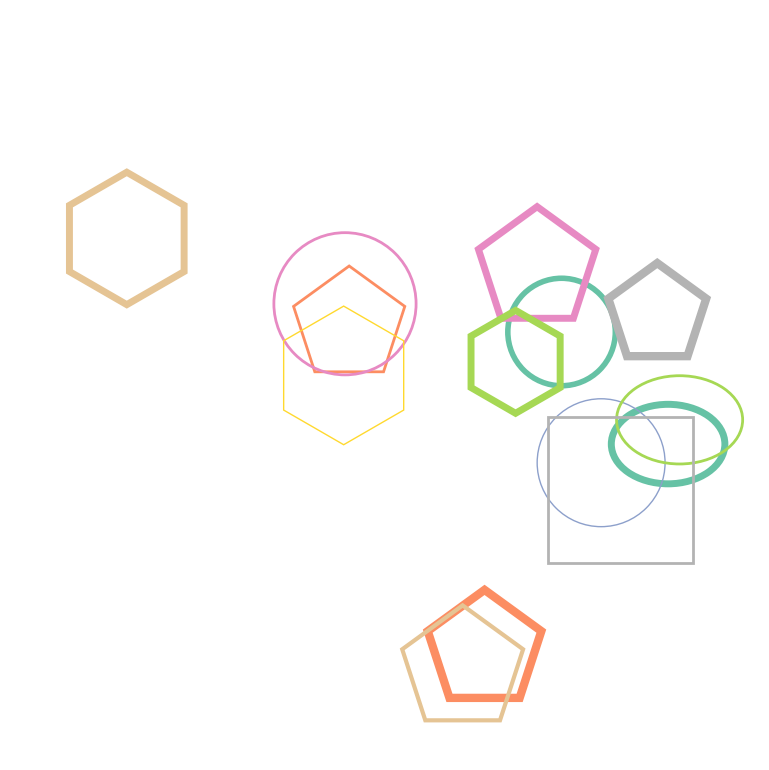[{"shape": "circle", "thickness": 2, "radius": 0.35, "center": [0.729, 0.569]}, {"shape": "oval", "thickness": 2.5, "radius": 0.37, "center": [0.868, 0.423]}, {"shape": "pentagon", "thickness": 1, "radius": 0.38, "center": [0.453, 0.579]}, {"shape": "pentagon", "thickness": 3, "radius": 0.39, "center": [0.629, 0.156]}, {"shape": "circle", "thickness": 0.5, "radius": 0.42, "center": [0.781, 0.399]}, {"shape": "pentagon", "thickness": 2.5, "radius": 0.4, "center": [0.698, 0.651]}, {"shape": "circle", "thickness": 1, "radius": 0.46, "center": [0.448, 0.605]}, {"shape": "hexagon", "thickness": 2.5, "radius": 0.33, "center": [0.67, 0.53]}, {"shape": "oval", "thickness": 1, "radius": 0.41, "center": [0.883, 0.455]}, {"shape": "hexagon", "thickness": 0.5, "radius": 0.45, "center": [0.446, 0.512]}, {"shape": "pentagon", "thickness": 1.5, "radius": 0.41, "center": [0.601, 0.131]}, {"shape": "hexagon", "thickness": 2.5, "radius": 0.43, "center": [0.165, 0.69]}, {"shape": "pentagon", "thickness": 3, "radius": 0.33, "center": [0.854, 0.592]}, {"shape": "square", "thickness": 1, "radius": 0.47, "center": [0.806, 0.364]}]